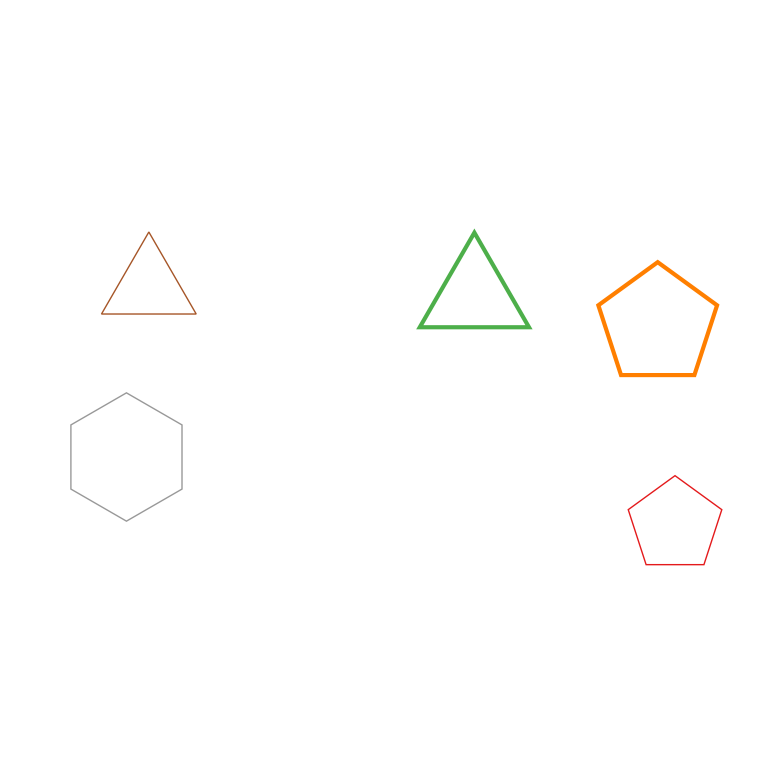[{"shape": "pentagon", "thickness": 0.5, "radius": 0.32, "center": [0.877, 0.318]}, {"shape": "triangle", "thickness": 1.5, "radius": 0.41, "center": [0.616, 0.616]}, {"shape": "pentagon", "thickness": 1.5, "radius": 0.41, "center": [0.854, 0.578]}, {"shape": "triangle", "thickness": 0.5, "radius": 0.36, "center": [0.193, 0.628]}, {"shape": "hexagon", "thickness": 0.5, "radius": 0.42, "center": [0.164, 0.406]}]